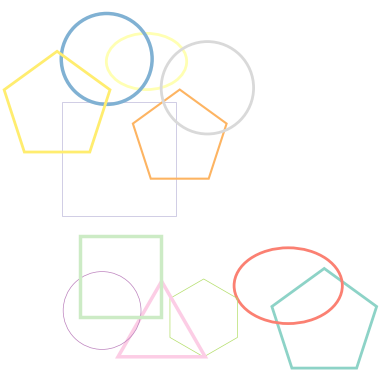[{"shape": "pentagon", "thickness": 2, "radius": 0.72, "center": [0.842, 0.16]}, {"shape": "oval", "thickness": 2, "radius": 0.52, "center": [0.381, 0.84]}, {"shape": "square", "thickness": 0.5, "radius": 0.74, "center": [0.309, 0.587]}, {"shape": "oval", "thickness": 2, "radius": 0.7, "center": [0.749, 0.258]}, {"shape": "circle", "thickness": 2.5, "radius": 0.59, "center": [0.277, 0.847]}, {"shape": "pentagon", "thickness": 1.5, "radius": 0.64, "center": [0.467, 0.639]}, {"shape": "hexagon", "thickness": 0.5, "radius": 0.51, "center": [0.529, 0.174]}, {"shape": "triangle", "thickness": 2.5, "radius": 0.65, "center": [0.42, 0.139]}, {"shape": "circle", "thickness": 2, "radius": 0.6, "center": [0.539, 0.772]}, {"shape": "circle", "thickness": 0.5, "radius": 0.51, "center": [0.265, 0.193]}, {"shape": "square", "thickness": 2.5, "radius": 0.53, "center": [0.313, 0.282]}, {"shape": "pentagon", "thickness": 2, "radius": 0.72, "center": [0.148, 0.722]}]